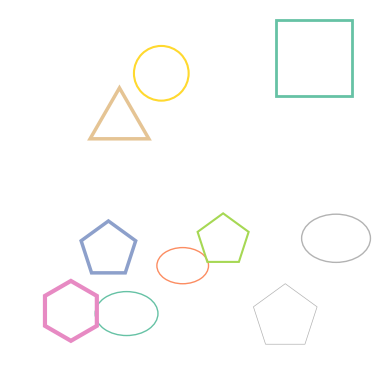[{"shape": "oval", "thickness": 1, "radius": 0.41, "center": [0.329, 0.186]}, {"shape": "square", "thickness": 2, "radius": 0.49, "center": [0.817, 0.849]}, {"shape": "oval", "thickness": 1, "radius": 0.34, "center": [0.475, 0.31]}, {"shape": "pentagon", "thickness": 2.5, "radius": 0.37, "center": [0.282, 0.352]}, {"shape": "hexagon", "thickness": 3, "radius": 0.39, "center": [0.184, 0.193]}, {"shape": "pentagon", "thickness": 1.5, "radius": 0.35, "center": [0.58, 0.376]}, {"shape": "circle", "thickness": 1.5, "radius": 0.36, "center": [0.419, 0.81]}, {"shape": "triangle", "thickness": 2.5, "radius": 0.44, "center": [0.31, 0.684]}, {"shape": "pentagon", "thickness": 0.5, "radius": 0.43, "center": [0.741, 0.176]}, {"shape": "oval", "thickness": 1, "radius": 0.45, "center": [0.873, 0.381]}]